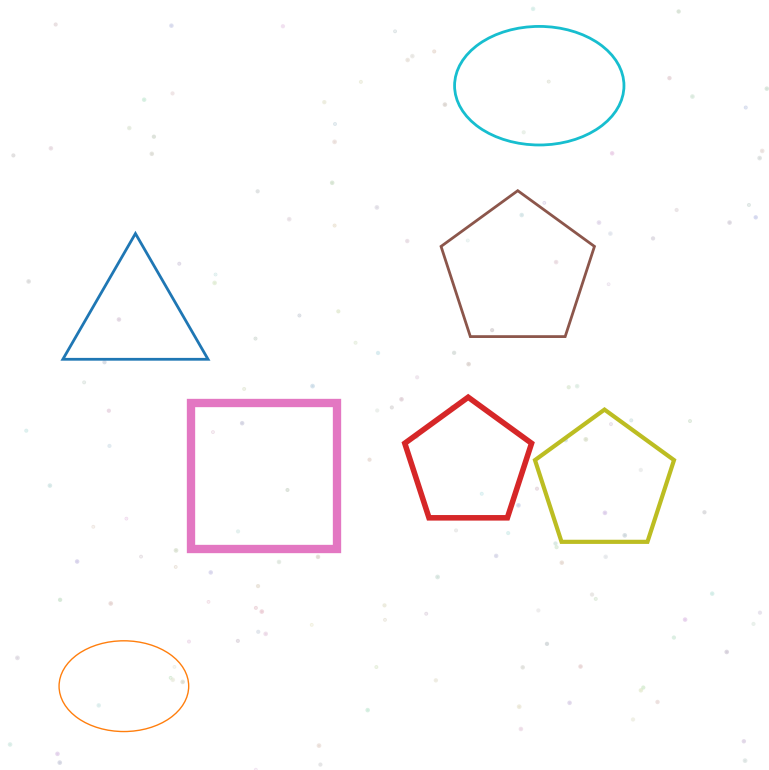[{"shape": "triangle", "thickness": 1, "radius": 0.54, "center": [0.176, 0.588]}, {"shape": "oval", "thickness": 0.5, "radius": 0.42, "center": [0.161, 0.109]}, {"shape": "pentagon", "thickness": 2, "radius": 0.43, "center": [0.608, 0.398]}, {"shape": "pentagon", "thickness": 1, "radius": 0.52, "center": [0.672, 0.648]}, {"shape": "square", "thickness": 3, "radius": 0.47, "center": [0.343, 0.381]}, {"shape": "pentagon", "thickness": 1.5, "radius": 0.47, "center": [0.785, 0.373]}, {"shape": "oval", "thickness": 1, "radius": 0.55, "center": [0.7, 0.889]}]